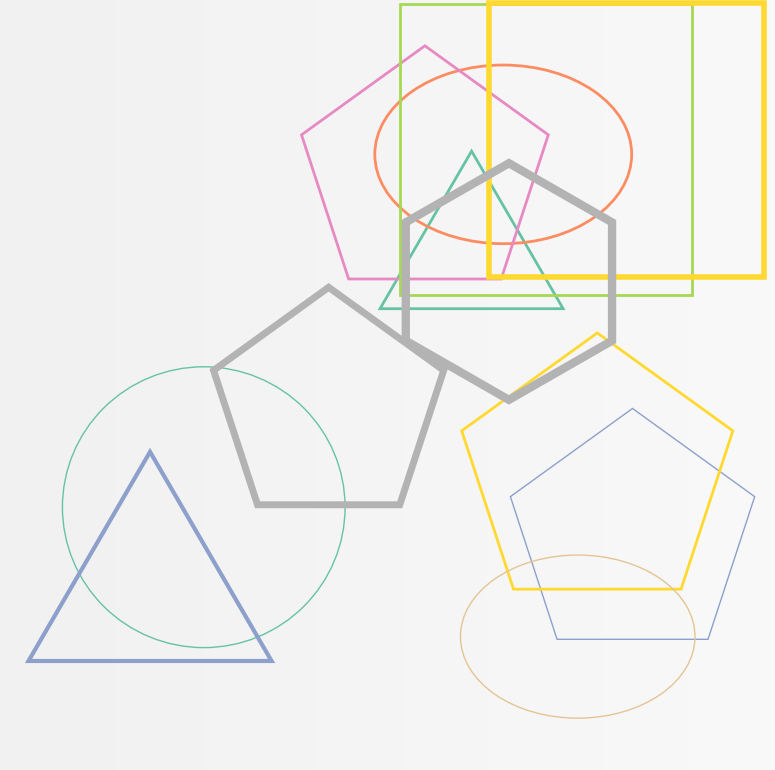[{"shape": "triangle", "thickness": 1, "radius": 0.68, "center": [0.608, 0.667]}, {"shape": "circle", "thickness": 0.5, "radius": 0.91, "center": [0.263, 0.341]}, {"shape": "oval", "thickness": 1, "radius": 0.83, "center": [0.649, 0.8]}, {"shape": "pentagon", "thickness": 0.5, "radius": 0.83, "center": [0.816, 0.304]}, {"shape": "triangle", "thickness": 1.5, "radius": 0.91, "center": [0.194, 0.232]}, {"shape": "pentagon", "thickness": 1, "radius": 0.84, "center": [0.548, 0.773]}, {"shape": "square", "thickness": 1, "radius": 0.94, "center": [0.705, 0.806]}, {"shape": "pentagon", "thickness": 1, "radius": 0.92, "center": [0.771, 0.384]}, {"shape": "square", "thickness": 2, "radius": 0.89, "center": [0.809, 0.818]}, {"shape": "oval", "thickness": 0.5, "radius": 0.76, "center": [0.745, 0.173]}, {"shape": "hexagon", "thickness": 3, "radius": 0.77, "center": [0.657, 0.634]}, {"shape": "pentagon", "thickness": 2.5, "radius": 0.78, "center": [0.424, 0.471]}]